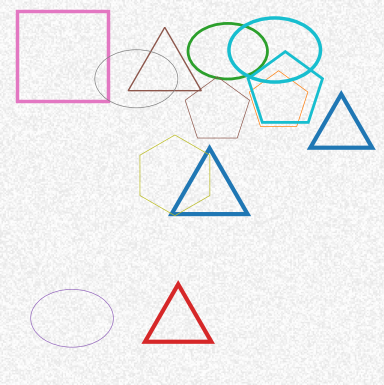[{"shape": "triangle", "thickness": 3, "radius": 0.46, "center": [0.886, 0.663]}, {"shape": "triangle", "thickness": 3, "radius": 0.57, "center": [0.544, 0.501]}, {"shape": "pentagon", "thickness": 0.5, "radius": 0.4, "center": [0.724, 0.736]}, {"shape": "oval", "thickness": 2, "radius": 0.52, "center": [0.592, 0.867]}, {"shape": "triangle", "thickness": 3, "radius": 0.5, "center": [0.463, 0.162]}, {"shape": "oval", "thickness": 0.5, "radius": 0.54, "center": [0.187, 0.173]}, {"shape": "pentagon", "thickness": 0.5, "radius": 0.44, "center": [0.565, 0.713]}, {"shape": "triangle", "thickness": 1, "radius": 0.55, "center": [0.428, 0.819]}, {"shape": "square", "thickness": 2.5, "radius": 0.59, "center": [0.162, 0.856]}, {"shape": "oval", "thickness": 0.5, "radius": 0.54, "center": [0.354, 0.795]}, {"shape": "hexagon", "thickness": 0.5, "radius": 0.52, "center": [0.454, 0.545]}, {"shape": "oval", "thickness": 2.5, "radius": 0.59, "center": [0.714, 0.87]}, {"shape": "pentagon", "thickness": 2, "radius": 0.51, "center": [0.741, 0.764]}]